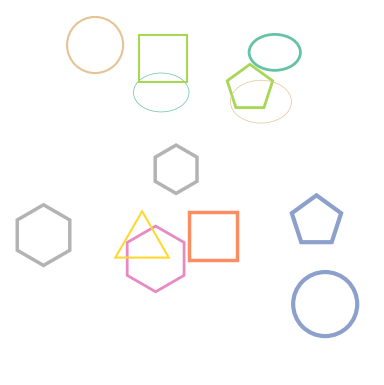[{"shape": "oval", "thickness": 2, "radius": 0.33, "center": [0.714, 0.864]}, {"shape": "oval", "thickness": 0.5, "radius": 0.36, "center": [0.419, 0.76]}, {"shape": "square", "thickness": 2.5, "radius": 0.31, "center": [0.554, 0.387]}, {"shape": "circle", "thickness": 3, "radius": 0.42, "center": [0.845, 0.21]}, {"shape": "pentagon", "thickness": 3, "radius": 0.34, "center": [0.822, 0.425]}, {"shape": "hexagon", "thickness": 2, "radius": 0.43, "center": [0.404, 0.327]}, {"shape": "square", "thickness": 1.5, "radius": 0.31, "center": [0.423, 0.847]}, {"shape": "pentagon", "thickness": 2, "radius": 0.31, "center": [0.649, 0.771]}, {"shape": "triangle", "thickness": 1.5, "radius": 0.4, "center": [0.369, 0.371]}, {"shape": "circle", "thickness": 1.5, "radius": 0.36, "center": [0.247, 0.883]}, {"shape": "oval", "thickness": 0.5, "radius": 0.4, "center": [0.678, 0.736]}, {"shape": "hexagon", "thickness": 2.5, "radius": 0.31, "center": [0.457, 0.56]}, {"shape": "hexagon", "thickness": 2.5, "radius": 0.39, "center": [0.113, 0.389]}]